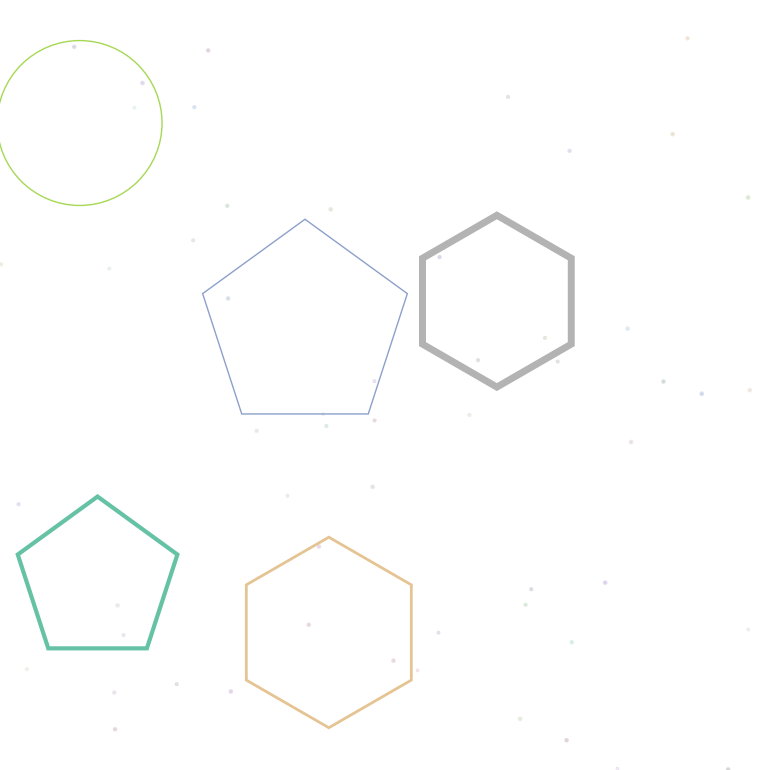[{"shape": "pentagon", "thickness": 1.5, "radius": 0.54, "center": [0.127, 0.246]}, {"shape": "pentagon", "thickness": 0.5, "radius": 0.7, "center": [0.396, 0.575]}, {"shape": "circle", "thickness": 0.5, "radius": 0.54, "center": [0.103, 0.84]}, {"shape": "hexagon", "thickness": 1, "radius": 0.62, "center": [0.427, 0.179]}, {"shape": "hexagon", "thickness": 2.5, "radius": 0.56, "center": [0.645, 0.609]}]